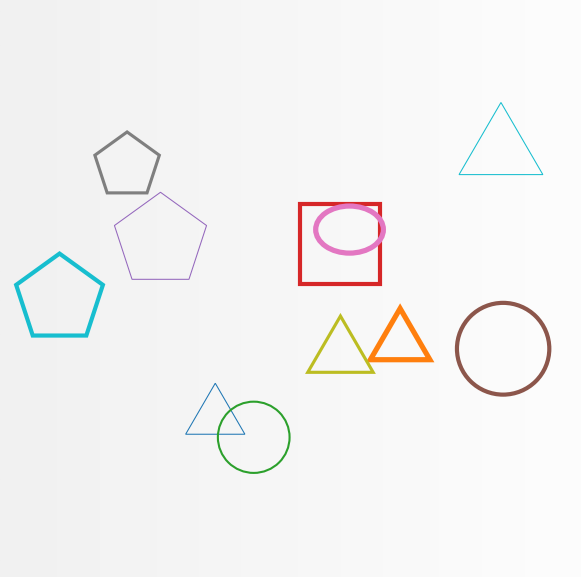[{"shape": "triangle", "thickness": 0.5, "radius": 0.29, "center": [0.37, 0.277]}, {"shape": "triangle", "thickness": 2.5, "radius": 0.3, "center": [0.688, 0.406]}, {"shape": "circle", "thickness": 1, "radius": 0.31, "center": [0.437, 0.242]}, {"shape": "square", "thickness": 2, "radius": 0.35, "center": [0.585, 0.576]}, {"shape": "pentagon", "thickness": 0.5, "radius": 0.42, "center": [0.276, 0.583]}, {"shape": "circle", "thickness": 2, "radius": 0.4, "center": [0.866, 0.395]}, {"shape": "oval", "thickness": 2.5, "radius": 0.29, "center": [0.601, 0.602]}, {"shape": "pentagon", "thickness": 1.5, "radius": 0.29, "center": [0.219, 0.712]}, {"shape": "triangle", "thickness": 1.5, "radius": 0.32, "center": [0.586, 0.387]}, {"shape": "triangle", "thickness": 0.5, "radius": 0.42, "center": [0.862, 0.738]}, {"shape": "pentagon", "thickness": 2, "radius": 0.39, "center": [0.102, 0.482]}]